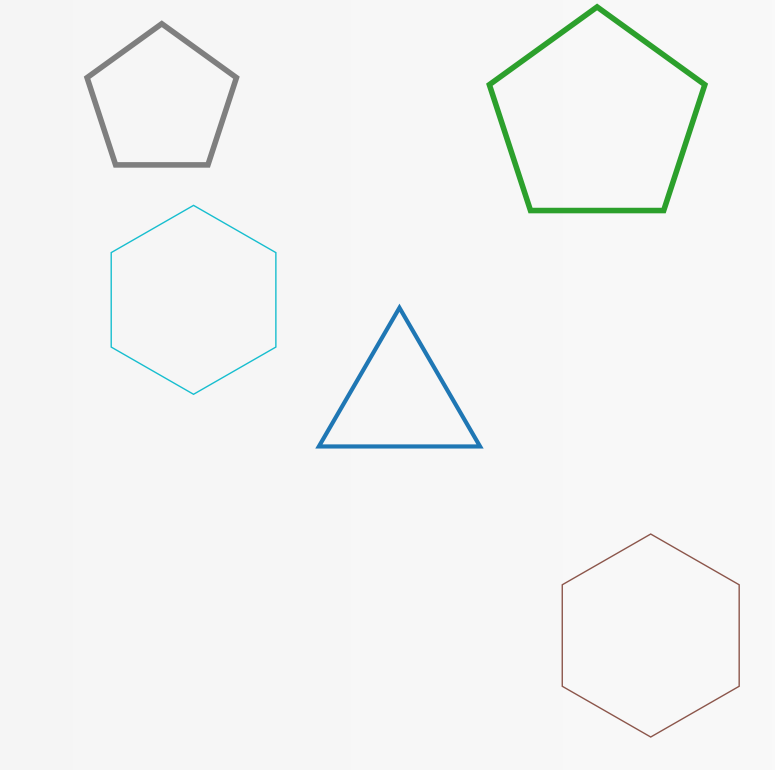[{"shape": "triangle", "thickness": 1.5, "radius": 0.6, "center": [0.515, 0.48]}, {"shape": "pentagon", "thickness": 2, "radius": 0.73, "center": [0.77, 0.845]}, {"shape": "hexagon", "thickness": 0.5, "radius": 0.66, "center": [0.84, 0.175]}, {"shape": "pentagon", "thickness": 2, "radius": 0.51, "center": [0.209, 0.868]}, {"shape": "hexagon", "thickness": 0.5, "radius": 0.61, "center": [0.25, 0.611]}]